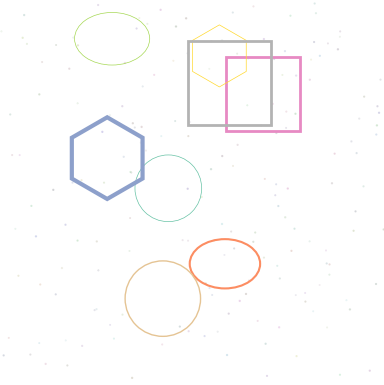[{"shape": "circle", "thickness": 0.5, "radius": 0.43, "center": [0.437, 0.511]}, {"shape": "oval", "thickness": 1.5, "radius": 0.46, "center": [0.584, 0.315]}, {"shape": "hexagon", "thickness": 3, "radius": 0.53, "center": [0.278, 0.589]}, {"shape": "square", "thickness": 2, "radius": 0.48, "center": [0.684, 0.755]}, {"shape": "oval", "thickness": 0.5, "radius": 0.49, "center": [0.291, 0.899]}, {"shape": "hexagon", "thickness": 0.5, "radius": 0.4, "center": [0.57, 0.855]}, {"shape": "circle", "thickness": 1, "radius": 0.49, "center": [0.423, 0.224]}, {"shape": "square", "thickness": 2, "radius": 0.54, "center": [0.596, 0.784]}]